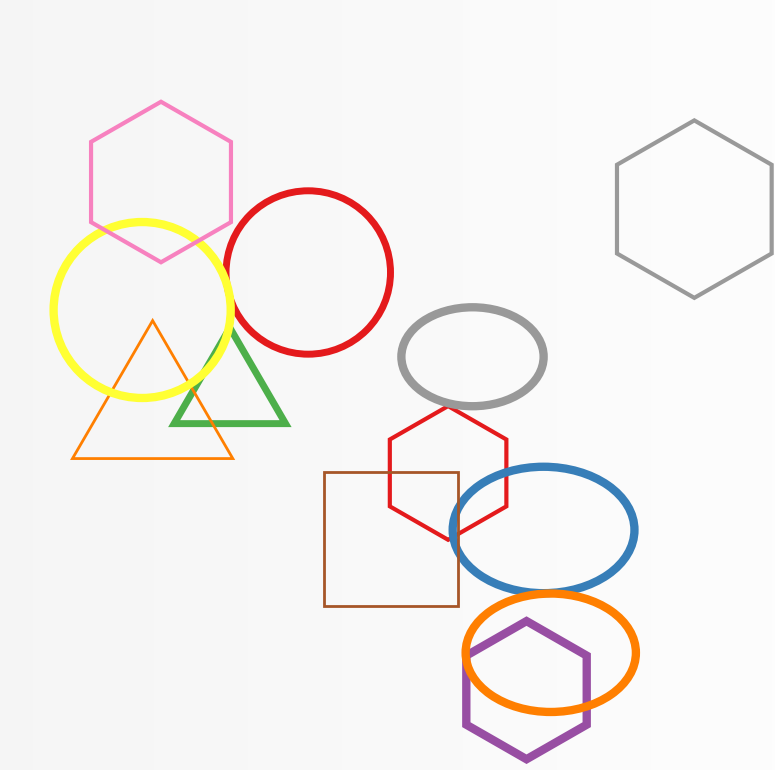[{"shape": "circle", "thickness": 2.5, "radius": 0.53, "center": [0.398, 0.646]}, {"shape": "hexagon", "thickness": 1.5, "radius": 0.43, "center": [0.578, 0.386]}, {"shape": "oval", "thickness": 3, "radius": 0.59, "center": [0.701, 0.312]}, {"shape": "triangle", "thickness": 2.5, "radius": 0.41, "center": [0.297, 0.491]}, {"shape": "hexagon", "thickness": 3, "radius": 0.45, "center": [0.679, 0.104]}, {"shape": "triangle", "thickness": 1, "radius": 0.6, "center": [0.197, 0.464]}, {"shape": "oval", "thickness": 3, "radius": 0.55, "center": [0.711, 0.152]}, {"shape": "circle", "thickness": 3, "radius": 0.57, "center": [0.183, 0.597]}, {"shape": "square", "thickness": 1, "radius": 0.43, "center": [0.504, 0.3]}, {"shape": "hexagon", "thickness": 1.5, "radius": 0.52, "center": [0.208, 0.764]}, {"shape": "oval", "thickness": 3, "radius": 0.46, "center": [0.61, 0.537]}, {"shape": "hexagon", "thickness": 1.5, "radius": 0.58, "center": [0.896, 0.728]}]